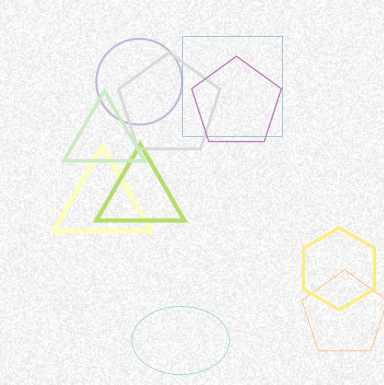[{"shape": "oval", "thickness": 0.5, "radius": 0.63, "center": [0.469, 0.116]}, {"shape": "triangle", "thickness": 3, "radius": 0.74, "center": [0.266, 0.473]}, {"shape": "circle", "thickness": 1.5, "radius": 0.56, "center": [0.362, 0.788]}, {"shape": "square", "thickness": 0.5, "radius": 0.65, "center": [0.603, 0.777]}, {"shape": "pentagon", "thickness": 0.5, "radius": 0.58, "center": [0.895, 0.183]}, {"shape": "triangle", "thickness": 3, "radius": 0.66, "center": [0.364, 0.493]}, {"shape": "pentagon", "thickness": 2, "radius": 0.69, "center": [0.44, 0.725]}, {"shape": "pentagon", "thickness": 1, "radius": 0.61, "center": [0.614, 0.731]}, {"shape": "triangle", "thickness": 2.5, "radius": 0.61, "center": [0.271, 0.643]}, {"shape": "hexagon", "thickness": 2, "radius": 0.53, "center": [0.881, 0.302]}]